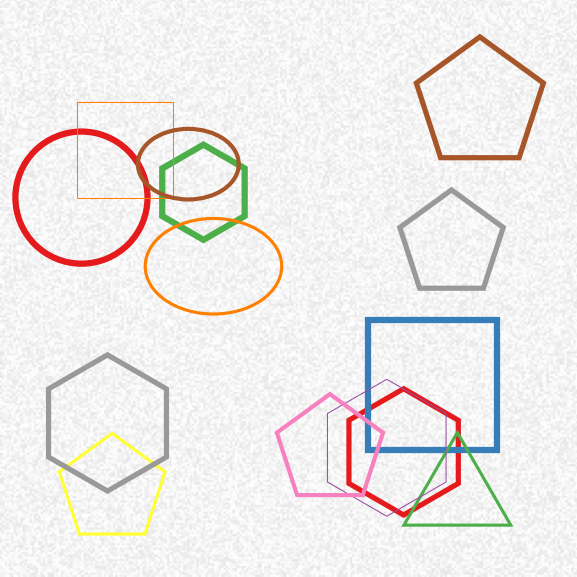[{"shape": "hexagon", "thickness": 2.5, "radius": 0.55, "center": [0.699, 0.217]}, {"shape": "circle", "thickness": 3, "radius": 0.57, "center": [0.141, 0.657]}, {"shape": "square", "thickness": 3, "radius": 0.56, "center": [0.749, 0.333]}, {"shape": "hexagon", "thickness": 3, "radius": 0.41, "center": [0.352, 0.666]}, {"shape": "triangle", "thickness": 1.5, "radius": 0.53, "center": [0.792, 0.143]}, {"shape": "hexagon", "thickness": 0.5, "radius": 0.59, "center": [0.67, 0.224]}, {"shape": "oval", "thickness": 1.5, "radius": 0.59, "center": [0.37, 0.538]}, {"shape": "square", "thickness": 0.5, "radius": 0.42, "center": [0.216, 0.739]}, {"shape": "pentagon", "thickness": 1.5, "radius": 0.48, "center": [0.194, 0.152]}, {"shape": "oval", "thickness": 2, "radius": 0.44, "center": [0.326, 0.715]}, {"shape": "pentagon", "thickness": 2.5, "radius": 0.58, "center": [0.831, 0.82]}, {"shape": "pentagon", "thickness": 2, "radius": 0.48, "center": [0.571, 0.22]}, {"shape": "pentagon", "thickness": 2.5, "radius": 0.47, "center": [0.782, 0.576]}, {"shape": "hexagon", "thickness": 2.5, "radius": 0.59, "center": [0.186, 0.267]}]